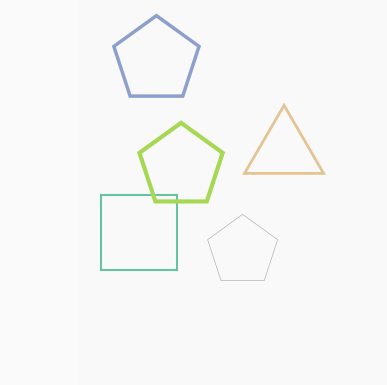[{"shape": "square", "thickness": 1.5, "radius": 0.49, "center": [0.359, 0.397]}, {"shape": "pentagon", "thickness": 2.5, "radius": 0.58, "center": [0.404, 0.844]}, {"shape": "pentagon", "thickness": 3, "radius": 0.56, "center": [0.467, 0.568]}, {"shape": "triangle", "thickness": 2, "radius": 0.59, "center": [0.733, 0.609]}, {"shape": "pentagon", "thickness": 0.5, "radius": 0.47, "center": [0.626, 0.348]}]